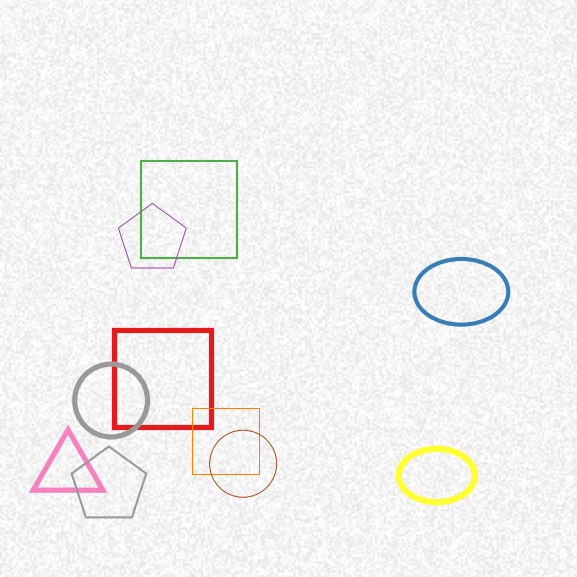[{"shape": "square", "thickness": 2.5, "radius": 0.42, "center": [0.282, 0.343]}, {"shape": "oval", "thickness": 2, "radius": 0.41, "center": [0.799, 0.494]}, {"shape": "square", "thickness": 1, "radius": 0.42, "center": [0.327, 0.636]}, {"shape": "pentagon", "thickness": 0.5, "radius": 0.31, "center": [0.264, 0.585]}, {"shape": "square", "thickness": 0.5, "radius": 0.29, "center": [0.391, 0.236]}, {"shape": "oval", "thickness": 3, "radius": 0.33, "center": [0.756, 0.176]}, {"shape": "circle", "thickness": 0.5, "radius": 0.29, "center": [0.421, 0.196]}, {"shape": "triangle", "thickness": 2.5, "radius": 0.35, "center": [0.118, 0.185]}, {"shape": "circle", "thickness": 2.5, "radius": 0.32, "center": [0.192, 0.306]}, {"shape": "pentagon", "thickness": 1, "radius": 0.34, "center": [0.189, 0.158]}]